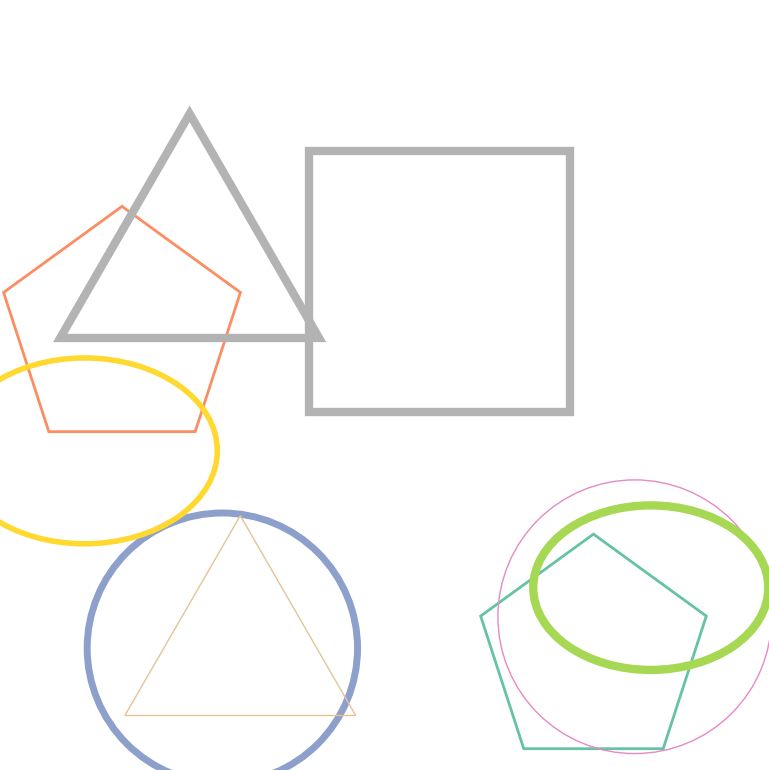[{"shape": "pentagon", "thickness": 1, "radius": 0.77, "center": [0.771, 0.152]}, {"shape": "pentagon", "thickness": 1, "radius": 0.81, "center": [0.158, 0.57]}, {"shape": "circle", "thickness": 2.5, "radius": 0.88, "center": [0.289, 0.158]}, {"shape": "circle", "thickness": 0.5, "radius": 0.89, "center": [0.824, 0.199]}, {"shape": "oval", "thickness": 3, "radius": 0.76, "center": [0.845, 0.237]}, {"shape": "oval", "thickness": 2, "radius": 0.86, "center": [0.11, 0.414]}, {"shape": "triangle", "thickness": 0.5, "radius": 0.87, "center": [0.312, 0.157]}, {"shape": "square", "thickness": 3, "radius": 0.85, "center": [0.571, 0.635]}, {"shape": "triangle", "thickness": 3, "radius": 0.97, "center": [0.246, 0.658]}]